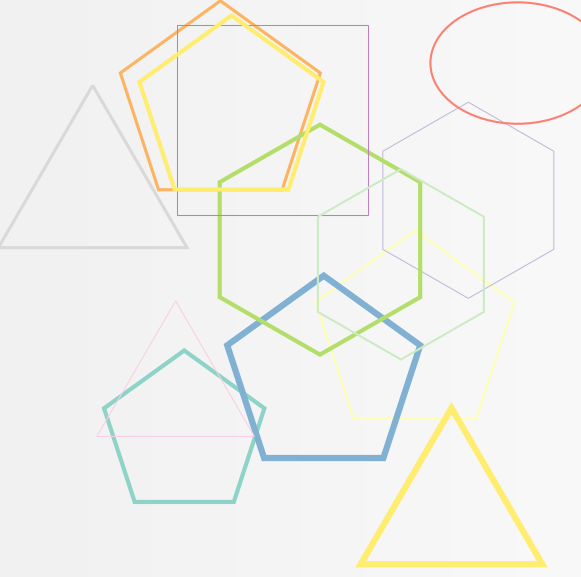[{"shape": "pentagon", "thickness": 2, "radius": 0.73, "center": [0.317, 0.247]}, {"shape": "pentagon", "thickness": 1, "radius": 0.9, "center": [0.714, 0.42]}, {"shape": "hexagon", "thickness": 0.5, "radius": 0.85, "center": [0.806, 0.652]}, {"shape": "oval", "thickness": 1, "radius": 0.75, "center": [0.891, 0.89]}, {"shape": "pentagon", "thickness": 3, "radius": 0.87, "center": [0.557, 0.347]}, {"shape": "pentagon", "thickness": 1.5, "radius": 0.9, "center": [0.379, 0.817]}, {"shape": "hexagon", "thickness": 2, "radius": 1.0, "center": [0.55, 0.584]}, {"shape": "triangle", "thickness": 0.5, "radius": 0.78, "center": [0.302, 0.322]}, {"shape": "triangle", "thickness": 1.5, "radius": 0.94, "center": [0.159, 0.664]}, {"shape": "square", "thickness": 0.5, "radius": 0.82, "center": [0.469, 0.792]}, {"shape": "hexagon", "thickness": 1, "radius": 0.82, "center": [0.69, 0.541]}, {"shape": "triangle", "thickness": 3, "radius": 0.9, "center": [0.777, 0.112]}, {"shape": "pentagon", "thickness": 2, "radius": 0.83, "center": [0.398, 0.806]}]